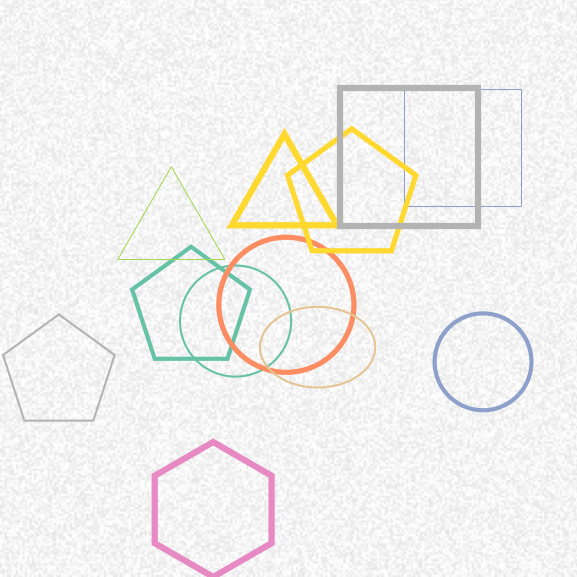[{"shape": "pentagon", "thickness": 2, "radius": 0.54, "center": [0.331, 0.465]}, {"shape": "circle", "thickness": 1, "radius": 0.48, "center": [0.408, 0.443]}, {"shape": "circle", "thickness": 2.5, "radius": 0.58, "center": [0.496, 0.471]}, {"shape": "circle", "thickness": 2, "radius": 0.42, "center": [0.836, 0.373]}, {"shape": "square", "thickness": 0.5, "radius": 0.51, "center": [0.8, 0.743]}, {"shape": "hexagon", "thickness": 3, "radius": 0.58, "center": [0.369, 0.117]}, {"shape": "triangle", "thickness": 0.5, "radius": 0.54, "center": [0.297, 0.603]}, {"shape": "pentagon", "thickness": 2.5, "radius": 0.58, "center": [0.609, 0.659]}, {"shape": "triangle", "thickness": 3, "radius": 0.53, "center": [0.493, 0.662]}, {"shape": "oval", "thickness": 1, "radius": 0.5, "center": [0.55, 0.398]}, {"shape": "square", "thickness": 3, "radius": 0.6, "center": [0.708, 0.727]}, {"shape": "pentagon", "thickness": 1, "radius": 0.51, "center": [0.102, 0.353]}]